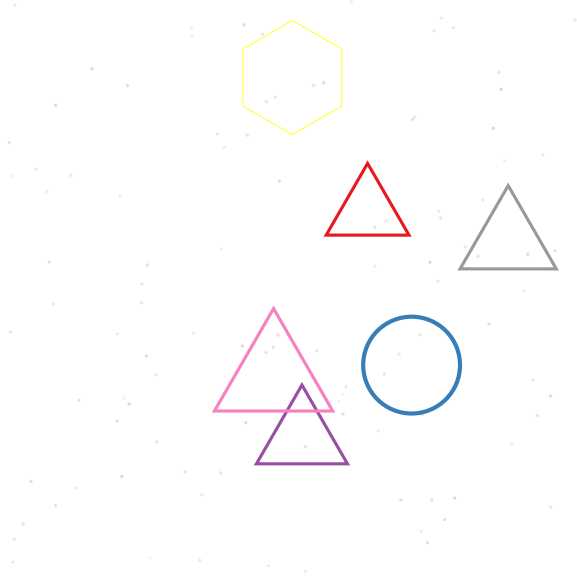[{"shape": "triangle", "thickness": 1.5, "radius": 0.41, "center": [0.637, 0.633]}, {"shape": "circle", "thickness": 2, "radius": 0.42, "center": [0.713, 0.367]}, {"shape": "triangle", "thickness": 1.5, "radius": 0.45, "center": [0.523, 0.241]}, {"shape": "hexagon", "thickness": 0.5, "radius": 0.49, "center": [0.506, 0.865]}, {"shape": "triangle", "thickness": 1.5, "radius": 0.59, "center": [0.474, 0.347]}, {"shape": "triangle", "thickness": 1.5, "radius": 0.48, "center": [0.88, 0.582]}]